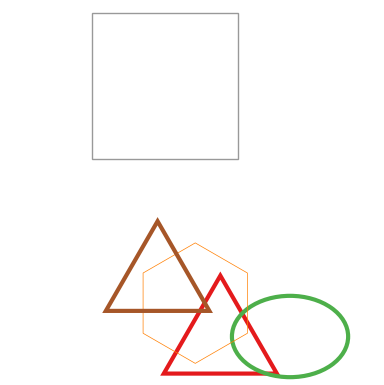[{"shape": "triangle", "thickness": 3, "radius": 0.85, "center": [0.572, 0.114]}, {"shape": "oval", "thickness": 3, "radius": 0.75, "center": [0.753, 0.126]}, {"shape": "hexagon", "thickness": 0.5, "radius": 0.78, "center": [0.507, 0.213]}, {"shape": "triangle", "thickness": 3, "radius": 0.78, "center": [0.409, 0.27]}, {"shape": "square", "thickness": 1, "radius": 0.95, "center": [0.428, 0.777]}]